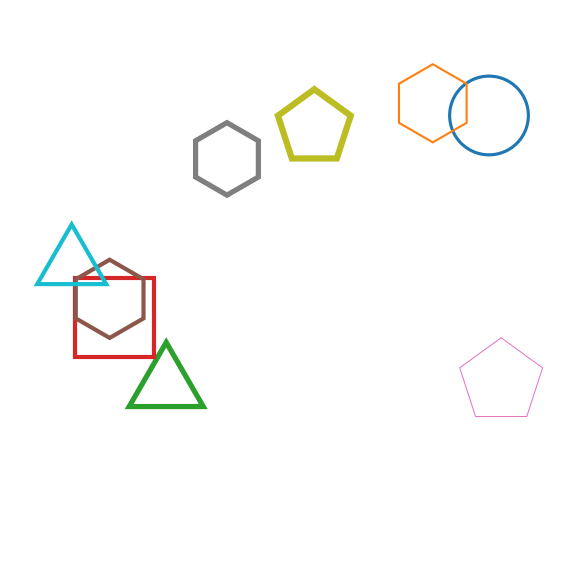[{"shape": "circle", "thickness": 1.5, "radius": 0.34, "center": [0.847, 0.799]}, {"shape": "hexagon", "thickness": 1, "radius": 0.34, "center": [0.749, 0.82]}, {"shape": "triangle", "thickness": 2.5, "radius": 0.37, "center": [0.288, 0.332]}, {"shape": "square", "thickness": 2, "radius": 0.34, "center": [0.199, 0.45]}, {"shape": "hexagon", "thickness": 2, "radius": 0.34, "center": [0.19, 0.482]}, {"shape": "pentagon", "thickness": 0.5, "radius": 0.38, "center": [0.868, 0.339]}, {"shape": "hexagon", "thickness": 2.5, "radius": 0.31, "center": [0.393, 0.724]}, {"shape": "pentagon", "thickness": 3, "radius": 0.33, "center": [0.544, 0.778]}, {"shape": "triangle", "thickness": 2, "radius": 0.34, "center": [0.124, 0.542]}]